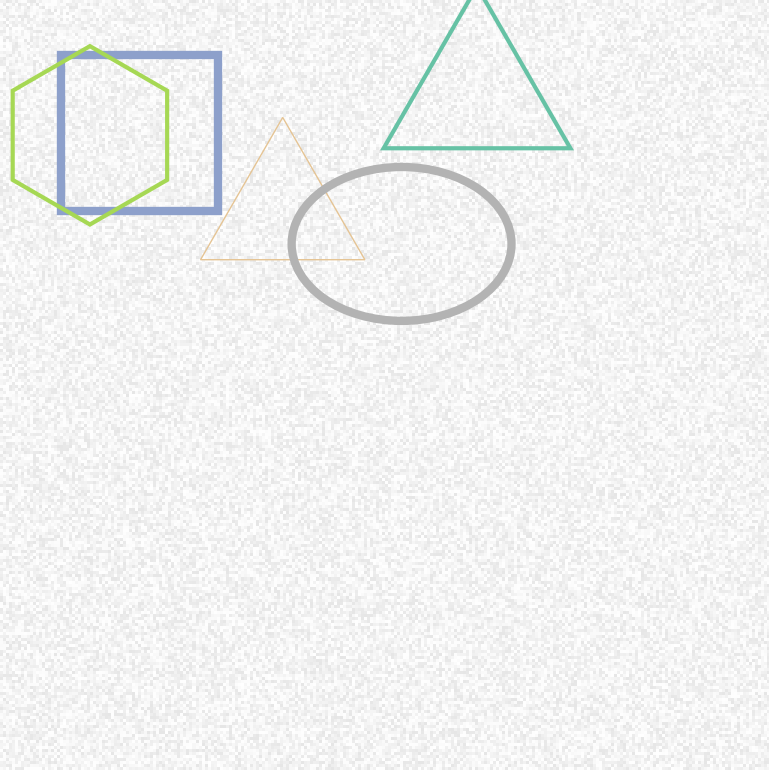[{"shape": "triangle", "thickness": 1.5, "radius": 0.7, "center": [0.62, 0.877]}, {"shape": "square", "thickness": 3, "radius": 0.51, "center": [0.181, 0.827]}, {"shape": "hexagon", "thickness": 1.5, "radius": 0.58, "center": [0.117, 0.824]}, {"shape": "triangle", "thickness": 0.5, "radius": 0.62, "center": [0.367, 0.724]}, {"shape": "oval", "thickness": 3, "radius": 0.71, "center": [0.522, 0.683]}]